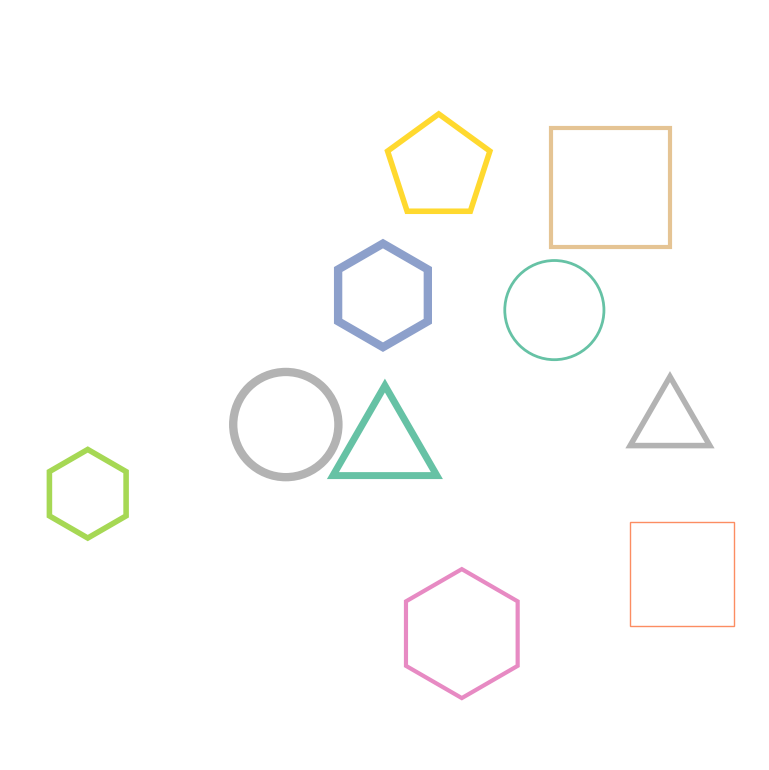[{"shape": "circle", "thickness": 1, "radius": 0.32, "center": [0.72, 0.597]}, {"shape": "triangle", "thickness": 2.5, "radius": 0.39, "center": [0.5, 0.421]}, {"shape": "square", "thickness": 0.5, "radius": 0.34, "center": [0.886, 0.255]}, {"shape": "hexagon", "thickness": 3, "radius": 0.34, "center": [0.497, 0.616]}, {"shape": "hexagon", "thickness": 1.5, "radius": 0.42, "center": [0.6, 0.177]}, {"shape": "hexagon", "thickness": 2, "radius": 0.29, "center": [0.114, 0.359]}, {"shape": "pentagon", "thickness": 2, "radius": 0.35, "center": [0.57, 0.782]}, {"shape": "square", "thickness": 1.5, "radius": 0.39, "center": [0.793, 0.757]}, {"shape": "triangle", "thickness": 2, "radius": 0.3, "center": [0.87, 0.451]}, {"shape": "circle", "thickness": 3, "radius": 0.34, "center": [0.371, 0.449]}]